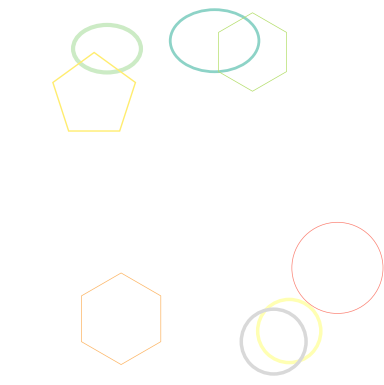[{"shape": "oval", "thickness": 2, "radius": 0.58, "center": [0.557, 0.894]}, {"shape": "circle", "thickness": 2.5, "radius": 0.41, "center": [0.751, 0.14]}, {"shape": "circle", "thickness": 0.5, "radius": 0.59, "center": [0.876, 0.304]}, {"shape": "hexagon", "thickness": 0.5, "radius": 0.59, "center": [0.315, 0.172]}, {"shape": "hexagon", "thickness": 0.5, "radius": 0.51, "center": [0.656, 0.865]}, {"shape": "circle", "thickness": 2.5, "radius": 0.42, "center": [0.711, 0.113]}, {"shape": "oval", "thickness": 3, "radius": 0.44, "center": [0.278, 0.874]}, {"shape": "pentagon", "thickness": 1, "radius": 0.56, "center": [0.245, 0.751]}]